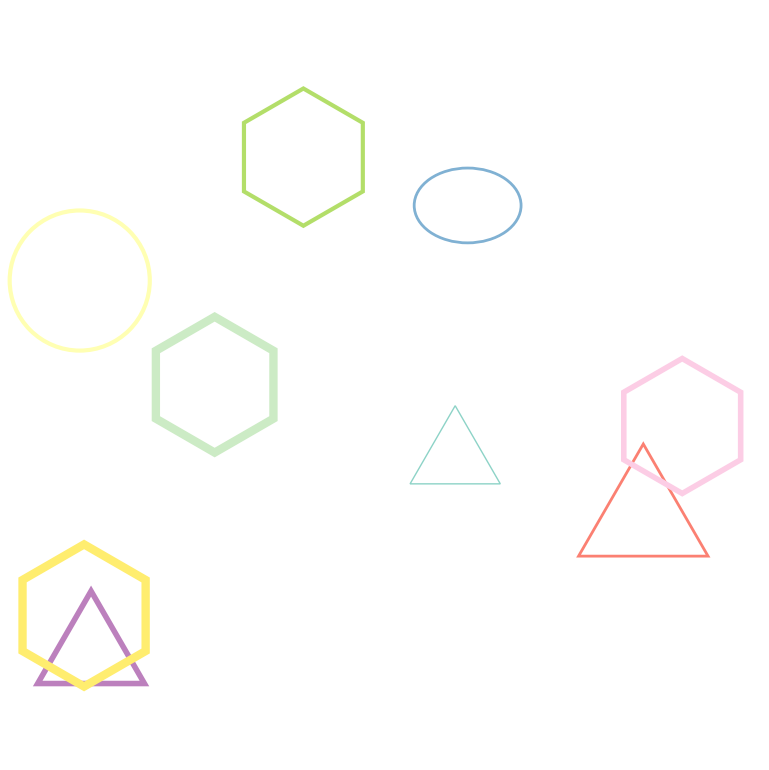[{"shape": "triangle", "thickness": 0.5, "radius": 0.34, "center": [0.591, 0.405]}, {"shape": "circle", "thickness": 1.5, "radius": 0.45, "center": [0.104, 0.636]}, {"shape": "triangle", "thickness": 1, "radius": 0.49, "center": [0.835, 0.326]}, {"shape": "oval", "thickness": 1, "radius": 0.35, "center": [0.607, 0.733]}, {"shape": "hexagon", "thickness": 1.5, "radius": 0.45, "center": [0.394, 0.796]}, {"shape": "hexagon", "thickness": 2, "radius": 0.44, "center": [0.886, 0.447]}, {"shape": "triangle", "thickness": 2, "radius": 0.4, "center": [0.118, 0.152]}, {"shape": "hexagon", "thickness": 3, "radius": 0.44, "center": [0.279, 0.5]}, {"shape": "hexagon", "thickness": 3, "radius": 0.46, "center": [0.109, 0.201]}]